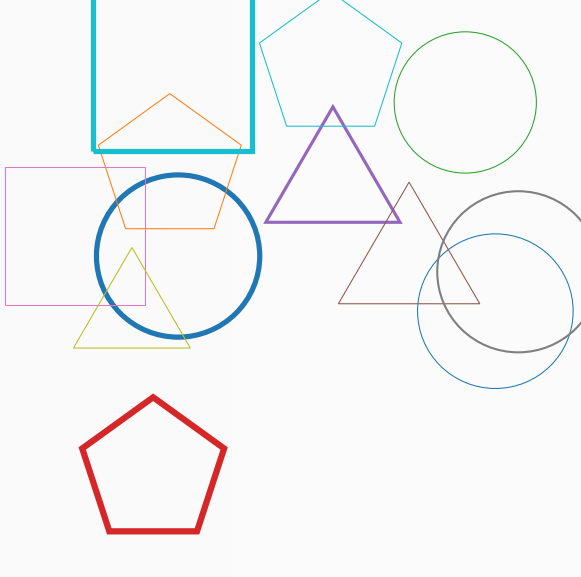[{"shape": "circle", "thickness": 0.5, "radius": 0.67, "center": [0.852, 0.46]}, {"shape": "circle", "thickness": 2.5, "radius": 0.7, "center": [0.306, 0.556]}, {"shape": "pentagon", "thickness": 0.5, "radius": 0.65, "center": [0.292, 0.708]}, {"shape": "circle", "thickness": 0.5, "radius": 0.61, "center": [0.8, 0.822]}, {"shape": "pentagon", "thickness": 3, "radius": 0.64, "center": [0.264, 0.183]}, {"shape": "triangle", "thickness": 1.5, "radius": 0.67, "center": [0.573, 0.681]}, {"shape": "triangle", "thickness": 0.5, "radius": 0.7, "center": [0.704, 0.543]}, {"shape": "square", "thickness": 0.5, "radius": 0.6, "center": [0.129, 0.591]}, {"shape": "circle", "thickness": 1, "radius": 0.7, "center": [0.892, 0.529]}, {"shape": "triangle", "thickness": 0.5, "radius": 0.58, "center": [0.227, 0.455]}, {"shape": "pentagon", "thickness": 0.5, "radius": 0.64, "center": [0.569, 0.885]}, {"shape": "square", "thickness": 2.5, "radius": 0.69, "center": [0.296, 0.874]}]